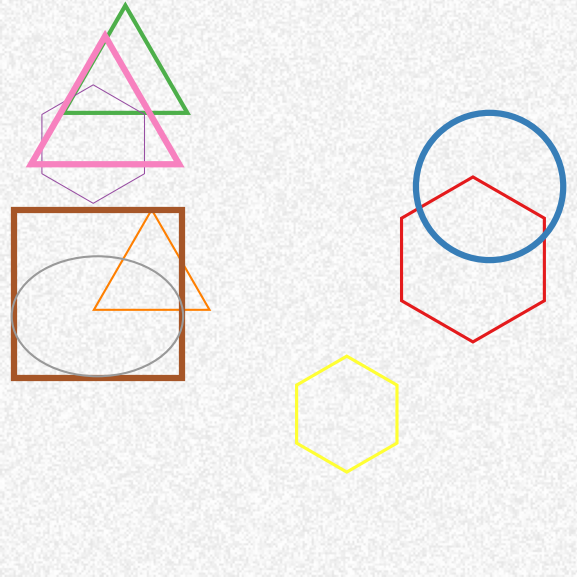[{"shape": "hexagon", "thickness": 1.5, "radius": 0.71, "center": [0.819, 0.55]}, {"shape": "circle", "thickness": 3, "radius": 0.64, "center": [0.848, 0.676]}, {"shape": "triangle", "thickness": 2, "radius": 0.62, "center": [0.217, 0.866]}, {"shape": "hexagon", "thickness": 0.5, "radius": 0.51, "center": [0.161, 0.75]}, {"shape": "triangle", "thickness": 1, "radius": 0.58, "center": [0.263, 0.52]}, {"shape": "hexagon", "thickness": 1.5, "radius": 0.5, "center": [0.601, 0.282]}, {"shape": "square", "thickness": 3, "radius": 0.73, "center": [0.17, 0.49]}, {"shape": "triangle", "thickness": 3, "radius": 0.74, "center": [0.182, 0.789]}, {"shape": "oval", "thickness": 1, "radius": 0.74, "center": [0.169, 0.451]}]